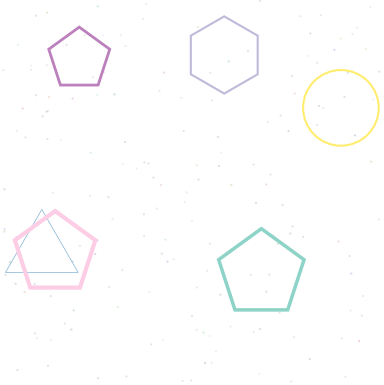[{"shape": "pentagon", "thickness": 2.5, "radius": 0.58, "center": [0.679, 0.289]}, {"shape": "hexagon", "thickness": 1.5, "radius": 0.5, "center": [0.582, 0.857]}, {"shape": "triangle", "thickness": 0.5, "radius": 0.55, "center": [0.109, 0.347]}, {"shape": "pentagon", "thickness": 3, "radius": 0.55, "center": [0.143, 0.342]}, {"shape": "pentagon", "thickness": 2, "radius": 0.42, "center": [0.206, 0.846]}, {"shape": "circle", "thickness": 1.5, "radius": 0.49, "center": [0.886, 0.72]}]